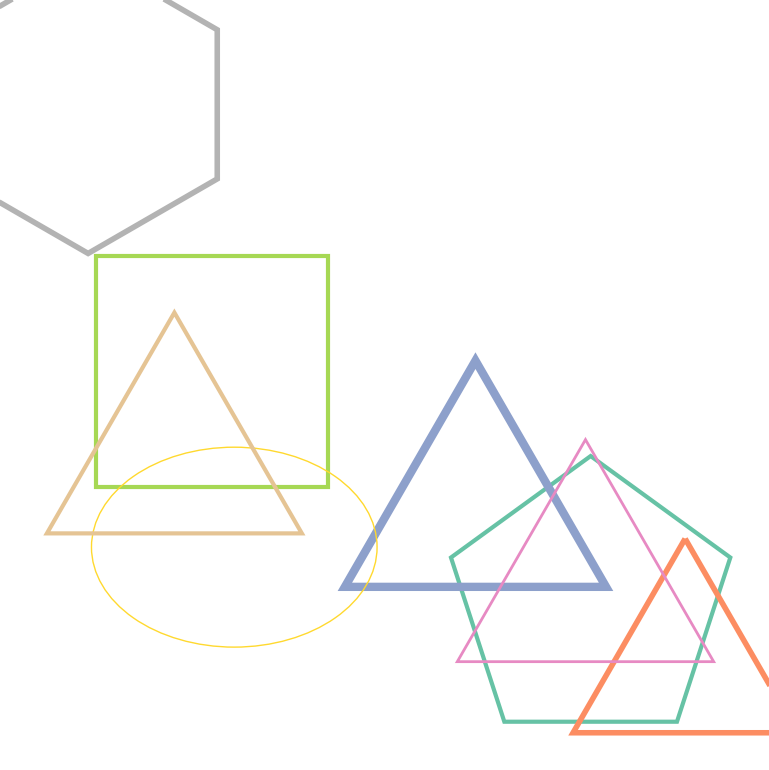[{"shape": "pentagon", "thickness": 1.5, "radius": 0.95, "center": [0.767, 0.217]}, {"shape": "triangle", "thickness": 2, "radius": 0.84, "center": [0.89, 0.132]}, {"shape": "triangle", "thickness": 3, "radius": 0.98, "center": [0.617, 0.336]}, {"shape": "triangle", "thickness": 1, "radius": 0.96, "center": [0.76, 0.237]}, {"shape": "square", "thickness": 1.5, "radius": 0.75, "center": [0.275, 0.518]}, {"shape": "oval", "thickness": 0.5, "radius": 0.93, "center": [0.304, 0.289]}, {"shape": "triangle", "thickness": 1.5, "radius": 0.96, "center": [0.226, 0.403]}, {"shape": "hexagon", "thickness": 2, "radius": 0.97, "center": [0.114, 0.865]}]